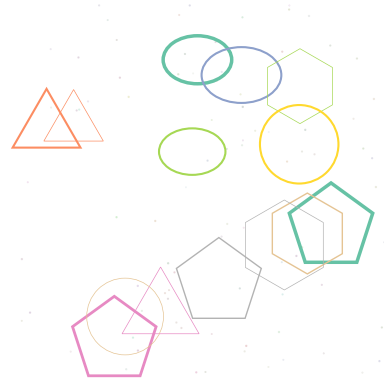[{"shape": "pentagon", "thickness": 2.5, "radius": 0.57, "center": [0.86, 0.411]}, {"shape": "oval", "thickness": 2.5, "radius": 0.45, "center": [0.513, 0.845]}, {"shape": "triangle", "thickness": 0.5, "radius": 0.45, "center": [0.191, 0.678]}, {"shape": "triangle", "thickness": 1.5, "radius": 0.51, "center": [0.121, 0.667]}, {"shape": "oval", "thickness": 1.5, "radius": 0.52, "center": [0.627, 0.805]}, {"shape": "triangle", "thickness": 0.5, "radius": 0.58, "center": [0.417, 0.191]}, {"shape": "pentagon", "thickness": 2, "radius": 0.57, "center": [0.297, 0.116]}, {"shape": "oval", "thickness": 1.5, "radius": 0.43, "center": [0.499, 0.606]}, {"shape": "hexagon", "thickness": 0.5, "radius": 0.49, "center": [0.779, 0.776]}, {"shape": "circle", "thickness": 1.5, "radius": 0.51, "center": [0.777, 0.625]}, {"shape": "circle", "thickness": 0.5, "radius": 0.5, "center": [0.325, 0.178]}, {"shape": "hexagon", "thickness": 1, "radius": 0.52, "center": [0.798, 0.393]}, {"shape": "pentagon", "thickness": 1, "radius": 0.58, "center": [0.568, 0.267]}, {"shape": "hexagon", "thickness": 0.5, "radius": 0.58, "center": [0.739, 0.364]}]